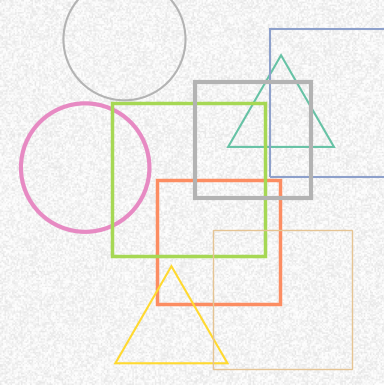[{"shape": "triangle", "thickness": 1.5, "radius": 0.79, "center": [0.73, 0.698]}, {"shape": "square", "thickness": 2.5, "radius": 0.8, "center": [0.568, 0.371]}, {"shape": "square", "thickness": 1.5, "radius": 0.96, "center": [0.893, 0.733]}, {"shape": "circle", "thickness": 3, "radius": 0.83, "center": [0.221, 0.565]}, {"shape": "square", "thickness": 2.5, "radius": 0.99, "center": [0.489, 0.533]}, {"shape": "triangle", "thickness": 1.5, "radius": 0.84, "center": [0.445, 0.14]}, {"shape": "square", "thickness": 1, "radius": 0.9, "center": [0.733, 0.222]}, {"shape": "square", "thickness": 3, "radius": 0.75, "center": [0.658, 0.636]}, {"shape": "circle", "thickness": 1.5, "radius": 0.79, "center": [0.323, 0.898]}]